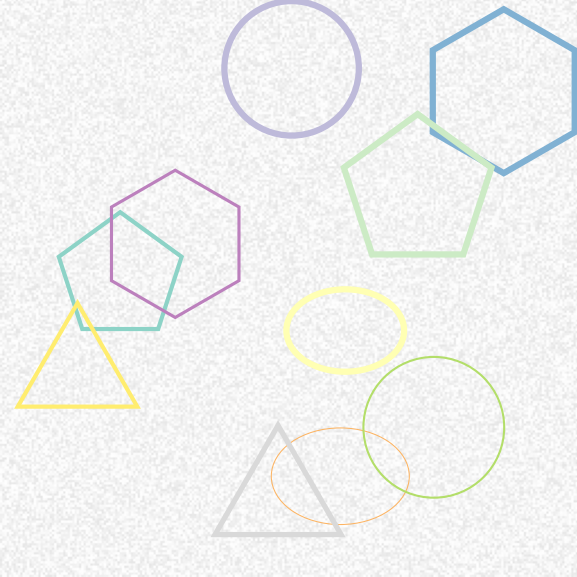[{"shape": "pentagon", "thickness": 2, "radius": 0.56, "center": [0.208, 0.52]}, {"shape": "oval", "thickness": 3, "radius": 0.51, "center": [0.598, 0.427]}, {"shape": "circle", "thickness": 3, "radius": 0.58, "center": [0.505, 0.881]}, {"shape": "hexagon", "thickness": 3, "radius": 0.71, "center": [0.872, 0.841]}, {"shape": "oval", "thickness": 0.5, "radius": 0.6, "center": [0.589, 0.174]}, {"shape": "circle", "thickness": 1, "radius": 0.61, "center": [0.751, 0.259]}, {"shape": "triangle", "thickness": 2.5, "radius": 0.63, "center": [0.481, 0.136]}, {"shape": "hexagon", "thickness": 1.5, "radius": 0.64, "center": [0.303, 0.577]}, {"shape": "pentagon", "thickness": 3, "radius": 0.67, "center": [0.723, 0.667]}, {"shape": "triangle", "thickness": 2, "radius": 0.6, "center": [0.134, 0.355]}]